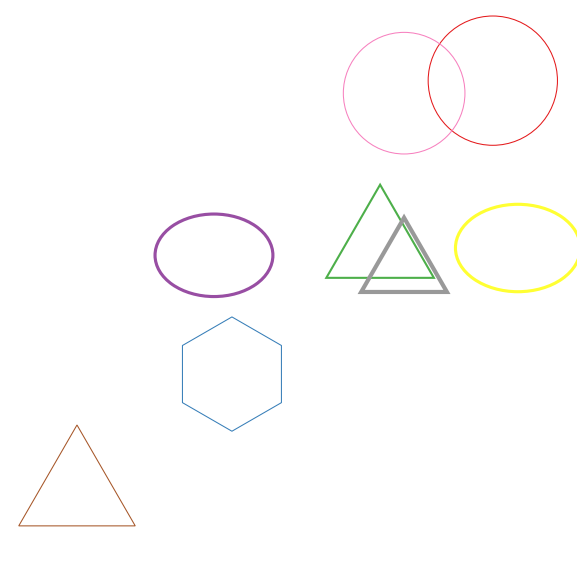[{"shape": "circle", "thickness": 0.5, "radius": 0.56, "center": [0.853, 0.859]}, {"shape": "hexagon", "thickness": 0.5, "radius": 0.49, "center": [0.402, 0.351]}, {"shape": "triangle", "thickness": 1, "radius": 0.54, "center": [0.658, 0.572]}, {"shape": "oval", "thickness": 1.5, "radius": 0.51, "center": [0.371, 0.557]}, {"shape": "oval", "thickness": 1.5, "radius": 0.54, "center": [0.897, 0.57]}, {"shape": "triangle", "thickness": 0.5, "radius": 0.58, "center": [0.133, 0.147]}, {"shape": "circle", "thickness": 0.5, "radius": 0.53, "center": [0.7, 0.838]}, {"shape": "triangle", "thickness": 2, "radius": 0.43, "center": [0.7, 0.536]}]